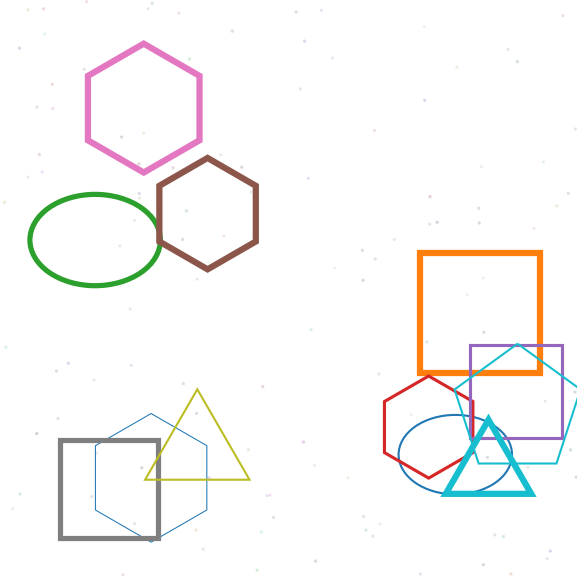[{"shape": "oval", "thickness": 1, "radius": 0.49, "center": [0.788, 0.212]}, {"shape": "hexagon", "thickness": 0.5, "radius": 0.56, "center": [0.262, 0.172]}, {"shape": "square", "thickness": 3, "radius": 0.52, "center": [0.831, 0.457]}, {"shape": "oval", "thickness": 2.5, "radius": 0.56, "center": [0.165, 0.583]}, {"shape": "hexagon", "thickness": 1.5, "radius": 0.44, "center": [0.742, 0.26]}, {"shape": "square", "thickness": 1.5, "radius": 0.4, "center": [0.894, 0.321]}, {"shape": "hexagon", "thickness": 3, "radius": 0.48, "center": [0.359, 0.629]}, {"shape": "hexagon", "thickness": 3, "radius": 0.56, "center": [0.249, 0.812]}, {"shape": "square", "thickness": 2.5, "radius": 0.42, "center": [0.189, 0.153]}, {"shape": "triangle", "thickness": 1, "radius": 0.52, "center": [0.342, 0.221]}, {"shape": "triangle", "thickness": 3, "radius": 0.43, "center": [0.846, 0.187]}, {"shape": "pentagon", "thickness": 1, "radius": 0.57, "center": [0.896, 0.289]}]